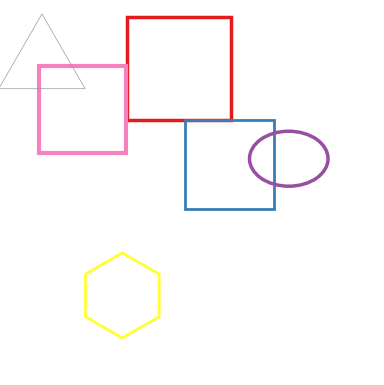[{"shape": "square", "thickness": 2.5, "radius": 0.67, "center": [0.465, 0.822]}, {"shape": "square", "thickness": 2, "radius": 0.58, "center": [0.596, 0.572]}, {"shape": "oval", "thickness": 2.5, "radius": 0.51, "center": [0.75, 0.588]}, {"shape": "hexagon", "thickness": 2, "radius": 0.55, "center": [0.318, 0.233]}, {"shape": "square", "thickness": 3, "radius": 0.56, "center": [0.214, 0.714]}, {"shape": "triangle", "thickness": 0.5, "radius": 0.65, "center": [0.109, 0.834]}]